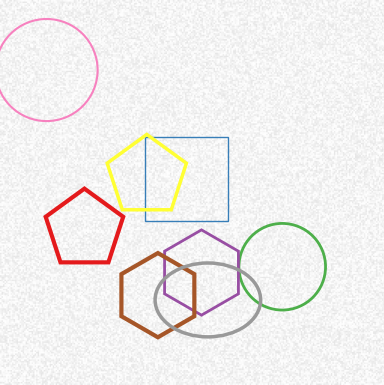[{"shape": "pentagon", "thickness": 3, "radius": 0.53, "center": [0.219, 0.404]}, {"shape": "square", "thickness": 1, "radius": 0.54, "center": [0.484, 0.535]}, {"shape": "circle", "thickness": 2, "radius": 0.56, "center": [0.733, 0.307]}, {"shape": "hexagon", "thickness": 2, "radius": 0.55, "center": [0.523, 0.292]}, {"shape": "pentagon", "thickness": 2.5, "radius": 0.54, "center": [0.381, 0.543]}, {"shape": "hexagon", "thickness": 3, "radius": 0.55, "center": [0.41, 0.233]}, {"shape": "circle", "thickness": 1.5, "radius": 0.66, "center": [0.121, 0.818]}, {"shape": "oval", "thickness": 2.5, "radius": 0.69, "center": [0.54, 0.221]}]